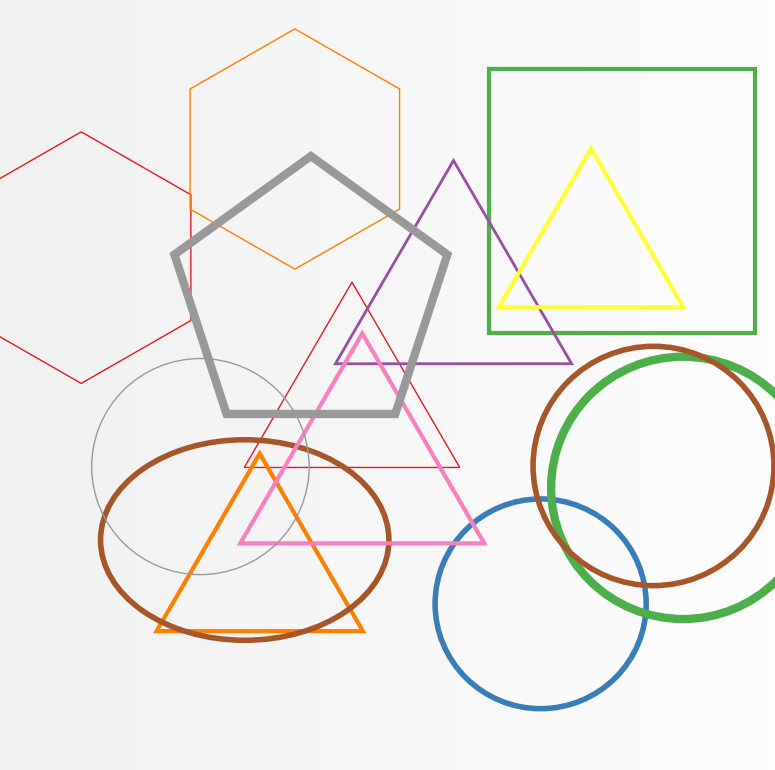[{"shape": "triangle", "thickness": 0.5, "radius": 0.8, "center": [0.454, 0.473]}, {"shape": "hexagon", "thickness": 0.5, "radius": 0.82, "center": [0.105, 0.665]}, {"shape": "circle", "thickness": 2, "radius": 0.68, "center": [0.698, 0.216]}, {"shape": "circle", "thickness": 3, "radius": 0.85, "center": [0.881, 0.366]}, {"shape": "square", "thickness": 1.5, "radius": 0.86, "center": [0.803, 0.739]}, {"shape": "triangle", "thickness": 1, "radius": 0.88, "center": [0.585, 0.616]}, {"shape": "hexagon", "thickness": 0.5, "radius": 0.78, "center": [0.38, 0.806]}, {"shape": "triangle", "thickness": 1.5, "radius": 0.77, "center": [0.335, 0.257]}, {"shape": "triangle", "thickness": 1.5, "radius": 0.69, "center": [0.763, 0.67]}, {"shape": "oval", "thickness": 2, "radius": 0.93, "center": [0.316, 0.299]}, {"shape": "circle", "thickness": 2, "radius": 0.78, "center": [0.843, 0.395]}, {"shape": "triangle", "thickness": 1.5, "radius": 0.91, "center": [0.467, 0.385]}, {"shape": "pentagon", "thickness": 3, "radius": 0.93, "center": [0.401, 0.612]}, {"shape": "circle", "thickness": 0.5, "radius": 0.7, "center": [0.259, 0.394]}]